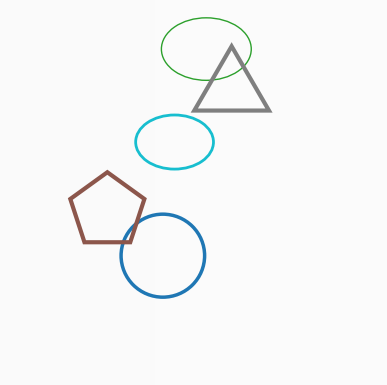[{"shape": "circle", "thickness": 2.5, "radius": 0.54, "center": [0.42, 0.336]}, {"shape": "oval", "thickness": 1, "radius": 0.58, "center": [0.532, 0.873]}, {"shape": "pentagon", "thickness": 3, "radius": 0.5, "center": [0.277, 0.452]}, {"shape": "triangle", "thickness": 3, "radius": 0.56, "center": [0.598, 0.768]}, {"shape": "oval", "thickness": 2, "radius": 0.5, "center": [0.45, 0.631]}]